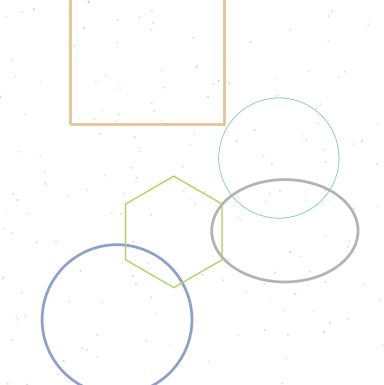[{"shape": "circle", "thickness": 0.5, "radius": 0.78, "center": [0.724, 0.589]}, {"shape": "circle", "thickness": 2, "radius": 0.97, "center": [0.304, 0.17]}, {"shape": "hexagon", "thickness": 1, "radius": 0.72, "center": [0.451, 0.398]}, {"shape": "square", "thickness": 2, "radius": 1.0, "center": [0.382, 0.879]}, {"shape": "oval", "thickness": 2, "radius": 0.95, "center": [0.74, 0.401]}]